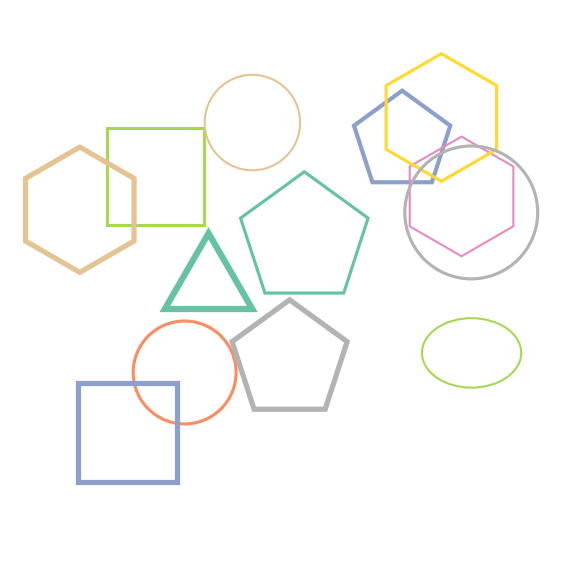[{"shape": "triangle", "thickness": 3, "radius": 0.44, "center": [0.361, 0.508]}, {"shape": "pentagon", "thickness": 1.5, "radius": 0.58, "center": [0.527, 0.586]}, {"shape": "circle", "thickness": 1.5, "radius": 0.45, "center": [0.32, 0.354]}, {"shape": "pentagon", "thickness": 2, "radius": 0.44, "center": [0.696, 0.754]}, {"shape": "square", "thickness": 2.5, "radius": 0.43, "center": [0.22, 0.251]}, {"shape": "hexagon", "thickness": 1, "radius": 0.52, "center": [0.799, 0.659]}, {"shape": "oval", "thickness": 1, "radius": 0.43, "center": [0.817, 0.388]}, {"shape": "square", "thickness": 1.5, "radius": 0.42, "center": [0.269, 0.693]}, {"shape": "hexagon", "thickness": 1.5, "radius": 0.55, "center": [0.764, 0.796]}, {"shape": "circle", "thickness": 1, "radius": 0.41, "center": [0.437, 0.787]}, {"shape": "hexagon", "thickness": 2.5, "radius": 0.54, "center": [0.138, 0.636]}, {"shape": "pentagon", "thickness": 2.5, "radius": 0.52, "center": [0.502, 0.375]}, {"shape": "circle", "thickness": 1.5, "radius": 0.58, "center": [0.816, 0.631]}]